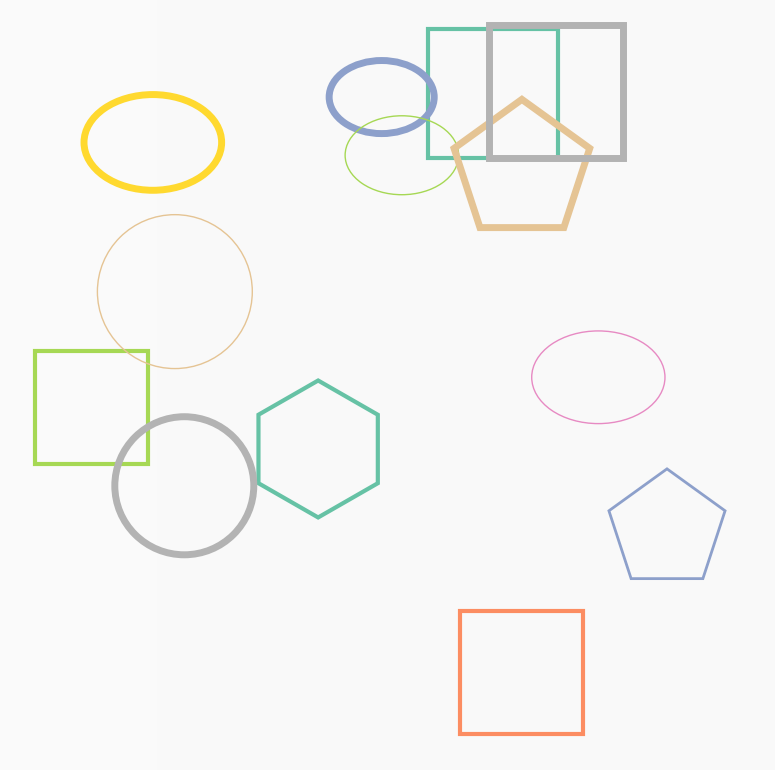[{"shape": "square", "thickness": 1.5, "radius": 0.42, "center": [0.636, 0.878]}, {"shape": "hexagon", "thickness": 1.5, "radius": 0.44, "center": [0.411, 0.417]}, {"shape": "square", "thickness": 1.5, "radius": 0.4, "center": [0.673, 0.127]}, {"shape": "pentagon", "thickness": 1, "radius": 0.39, "center": [0.861, 0.312]}, {"shape": "oval", "thickness": 2.5, "radius": 0.34, "center": [0.492, 0.874]}, {"shape": "oval", "thickness": 0.5, "radius": 0.43, "center": [0.772, 0.51]}, {"shape": "oval", "thickness": 0.5, "radius": 0.37, "center": [0.519, 0.798]}, {"shape": "square", "thickness": 1.5, "radius": 0.37, "center": [0.118, 0.471]}, {"shape": "oval", "thickness": 2.5, "radius": 0.44, "center": [0.197, 0.815]}, {"shape": "pentagon", "thickness": 2.5, "radius": 0.46, "center": [0.673, 0.779]}, {"shape": "circle", "thickness": 0.5, "radius": 0.5, "center": [0.226, 0.621]}, {"shape": "circle", "thickness": 2.5, "radius": 0.45, "center": [0.238, 0.369]}, {"shape": "square", "thickness": 2.5, "radius": 0.43, "center": [0.717, 0.881]}]